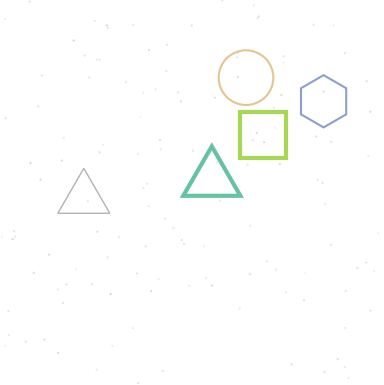[{"shape": "triangle", "thickness": 3, "radius": 0.43, "center": [0.55, 0.534]}, {"shape": "hexagon", "thickness": 1.5, "radius": 0.34, "center": [0.841, 0.737]}, {"shape": "square", "thickness": 3, "radius": 0.3, "center": [0.683, 0.649]}, {"shape": "circle", "thickness": 1.5, "radius": 0.36, "center": [0.639, 0.798]}, {"shape": "triangle", "thickness": 1, "radius": 0.39, "center": [0.218, 0.485]}]